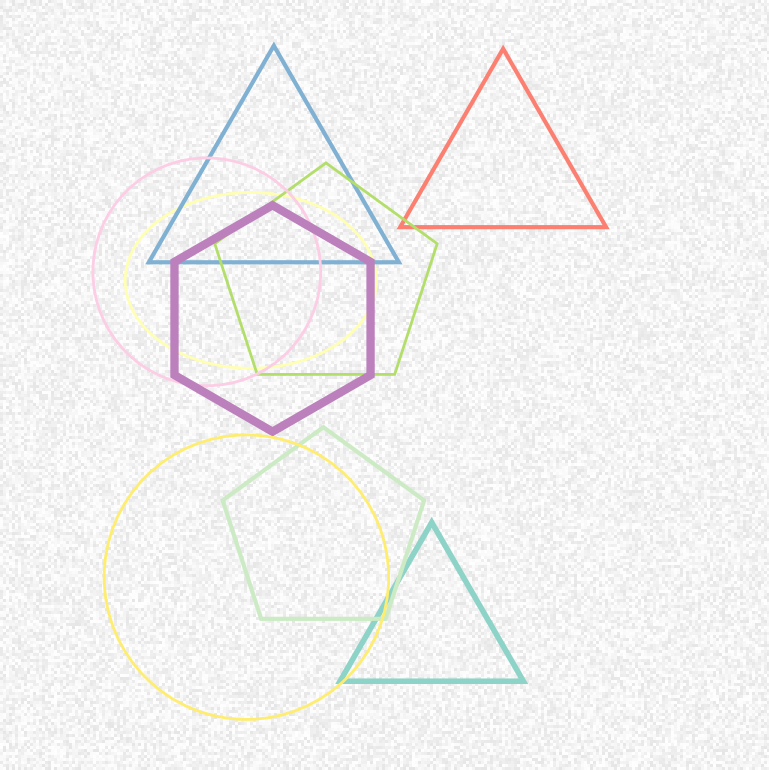[{"shape": "triangle", "thickness": 2, "radius": 0.69, "center": [0.561, 0.184]}, {"shape": "oval", "thickness": 1, "radius": 0.82, "center": [0.326, 0.636]}, {"shape": "triangle", "thickness": 1.5, "radius": 0.77, "center": [0.653, 0.782]}, {"shape": "triangle", "thickness": 1.5, "radius": 0.94, "center": [0.356, 0.753]}, {"shape": "pentagon", "thickness": 1, "radius": 0.76, "center": [0.423, 0.637]}, {"shape": "circle", "thickness": 1, "radius": 0.74, "center": [0.269, 0.647]}, {"shape": "hexagon", "thickness": 3, "radius": 0.74, "center": [0.354, 0.586]}, {"shape": "pentagon", "thickness": 1.5, "radius": 0.69, "center": [0.42, 0.308]}, {"shape": "circle", "thickness": 1, "radius": 0.92, "center": [0.32, 0.25]}]